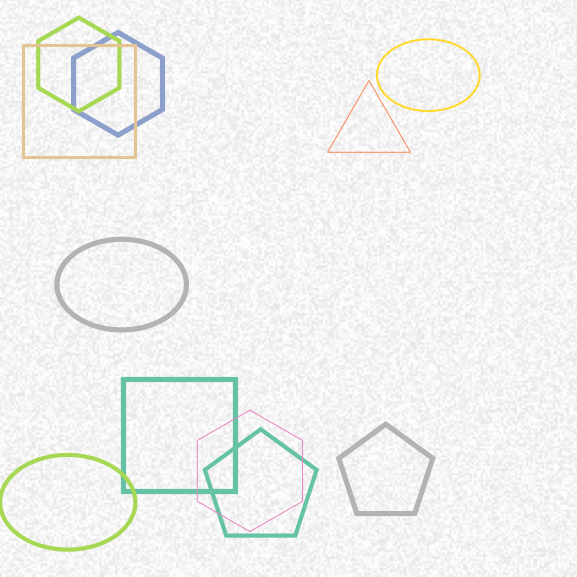[{"shape": "pentagon", "thickness": 2, "radius": 0.51, "center": [0.451, 0.154]}, {"shape": "square", "thickness": 2.5, "radius": 0.48, "center": [0.311, 0.246]}, {"shape": "triangle", "thickness": 0.5, "radius": 0.41, "center": [0.639, 0.777]}, {"shape": "hexagon", "thickness": 2.5, "radius": 0.44, "center": [0.204, 0.854]}, {"shape": "hexagon", "thickness": 0.5, "radius": 0.53, "center": [0.433, 0.184]}, {"shape": "oval", "thickness": 2, "radius": 0.59, "center": [0.117, 0.129]}, {"shape": "hexagon", "thickness": 2, "radius": 0.41, "center": [0.136, 0.888]}, {"shape": "oval", "thickness": 1, "radius": 0.44, "center": [0.742, 0.869]}, {"shape": "square", "thickness": 1.5, "radius": 0.49, "center": [0.136, 0.825]}, {"shape": "pentagon", "thickness": 2.5, "radius": 0.43, "center": [0.668, 0.179]}, {"shape": "oval", "thickness": 2.5, "radius": 0.56, "center": [0.211, 0.506]}]